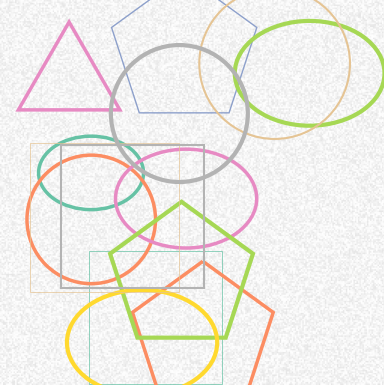[{"shape": "oval", "thickness": 2.5, "radius": 0.68, "center": [0.236, 0.551]}, {"shape": "square", "thickness": 0.5, "radius": 0.86, "center": [0.405, 0.176]}, {"shape": "circle", "thickness": 2.5, "radius": 0.83, "center": [0.237, 0.43]}, {"shape": "pentagon", "thickness": 2.5, "radius": 0.96, "center": [0.527, 0.129]}, {"shape": "pentagon", "thickness": 1, "radius": 0.99, "center": [0.478, 0.867]}, {"shape": "oval", "thickness": 2.5, "radius": 0.92, "center": [0.483, 0.484]}, {"shape": "triangle", "thickness": 2.5, "radius": 0.76, "center": [0.179, 0.791]}, {"shape": "pentagon", "thickness": 3, "radius": 0.98, "center": [0.472, 0.281]}, {"shape": "oval", "thickness": 3, "radius": 0.97, "center": [0.804, 0.81]}, {"shape": "oval", "thickness": 3, "radius": 0.98, "center": [0.369, 0.11]}, {"shape": "circle", "thickness": 1.5, "radius": 0.98, "center": [0.713, 0.835]}, {"shape": "square", "thickness": 0.5, "radius": 0.97, "center": [0.272, 0.436]}, {"shape": "circle", "thickness": 3, "radius": 0.89, "center": [0.466, 0.705]}, {"shape": "square", "thickness": 1.5, "radius": 0.93, "center": [0.345, 0.438]}]